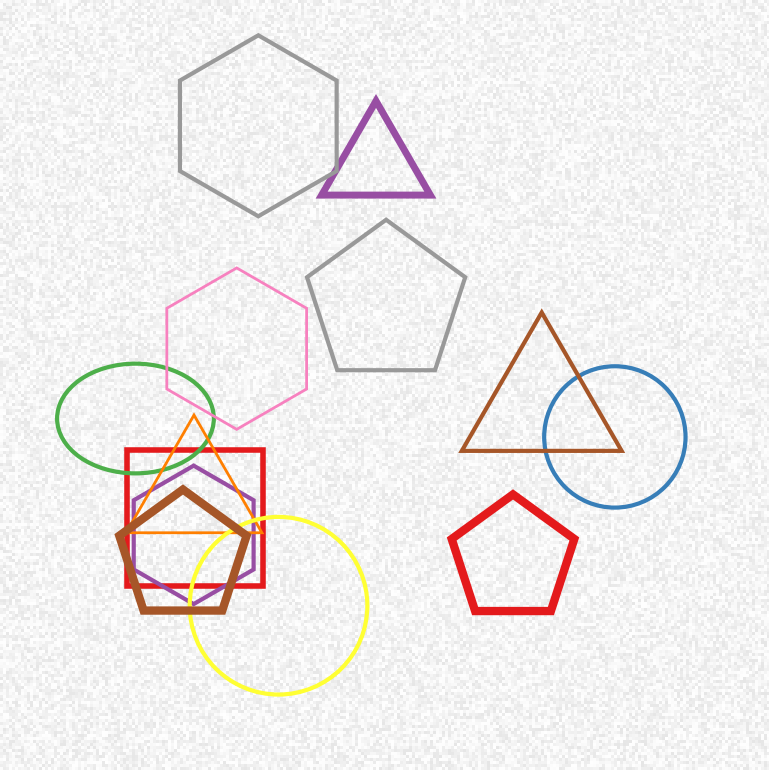[{"shape": "square", "thickness": 2, "radius": 0.44, "center": [0.254, 0.327]}, {"shape": "pentagon", "thickness": 3, "radius": 0.42, "center": [0.666, 0.274]}, {"shape": "circle", "thickness": 1.5, "radius": 0.46, "center": [0.799, 0.433]}, {"shape": "oval", "thickness": 1.5, "radius": 0.51, "center": [0.176, 0.456]}, {"shape": "hexagon", "thickness": 1.5, "radius": 0.45, "center": [0.252, 0.305]}, {"shape": "triangle", "thickness": 2.5, "radius": 0.41, "center": [0.488, 0.787]}, {"shape": "triangle", "thickness": 1, "radius": 0.51, "center": [0.252, 0.359]}, {"shape": "circle", "thickness": 1.5, "radius": 0.58, "center": [0.362, 0.213]}, {"shape": "pentagon", "thickness": 3, "radius": 0.43, "center": [0.238, 0.277]}, {"shape": "triangle", "thickness": 1.5, "radius": 0.6, "center": [0.704, 0.474]}, {"shape": "hexagon", "thickness": 1, "radius": 0.52, "center": [0.307, 0.547]}, {"shape": "pentagon", "thickness": 1.5, "radius": 0.54, "center": [0.501, 0.607]}, {"shape": "hexagon", "thickness": 1.5, "radius": 0.59, "center": [0.335, 0.837]}]